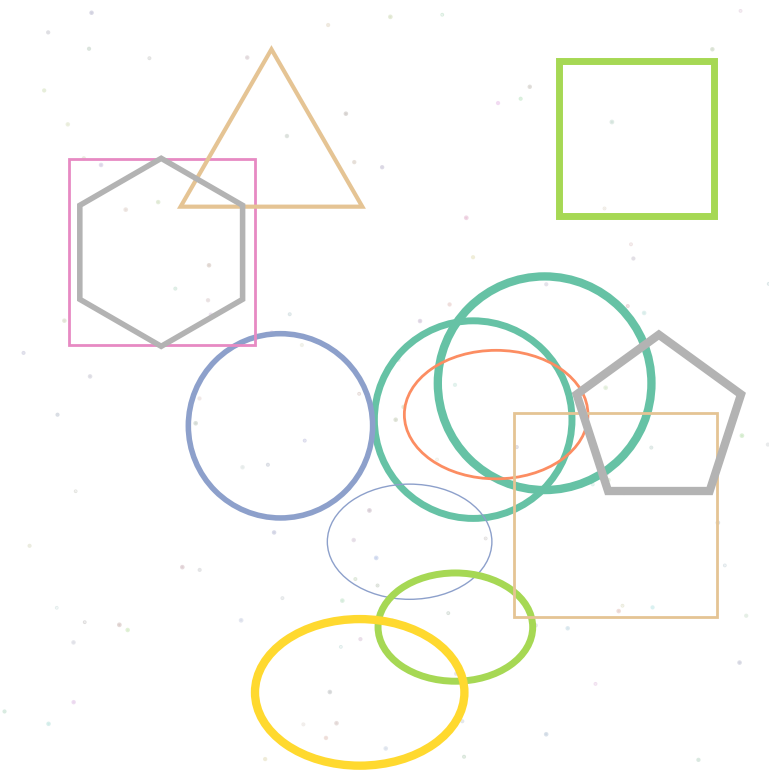[{"shape": "circle", "thickness": 2.5, "radius": 0.64, "center": [0.615, 0.455]}, {"shape": "circle", "thickness": 3, "radius": 0.69, "center": [0.707, 0.502]}, {"shape": "oval", "thickness": 1, "radius": 0.6, "center": [0.644, 0.462]}, {"shape": "oval", "thickness": 0.5, "radius": 0.53, "center": [0.532, 0.296]}, {"shape": "circle", "thickness": 2, "radius": 0.6, "center": [0.364, 0.447]}, {"shape": "square", "thickness": 1, "radius": 0.6, "center": [0.21, 0.672]}, {"shape": "oval", "thickness": 2.5, "radius": 0.5, "center": [0.591, 0.186]}, {"shape": "square", "thickness": 2.5, "radius": 0.5, "center": [0.827, 0.82]}, {"shape": "oval", "thickness": 3, "radius": 0.68, "center": [0.467, 0.101]}, {"shape": "triangle", "thickness": 1.5, "radius": 0.68, "center": [0.353, 0.8]}, {"shape": "square", "thickness": 1, "radius": 0.66, "center": [0.799, 0.331]}, {"shape": "hexagon", "thickness": 2, "radius": 0.61, "center": [0.209, 0.672]}, {"shape": "pentagon", "thickness": 3, "radius": 0.56, "center": [0.856, 0.453]}]